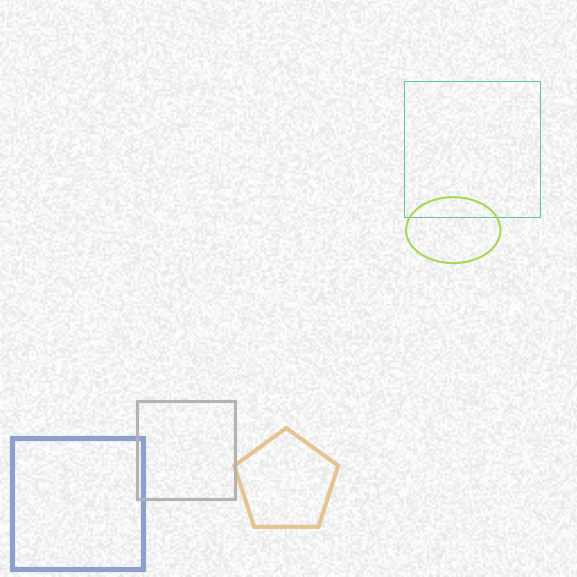[{"shape": "square", "thickness": 0.5, "radius": 0.59, "center": [0.818, 0.741]}, {"shape": "square", "thickness": 2.5, "radius": 0.57, "center": [0.135, 0.128]}, {"shape": "oval", "thickness": 1, "radius": 0.41, "center": [0.785, 0.601]}, {"shape": "pentagon", "thickness": 2, "radius": 0.47, "center": [0.496, 0.163]}, {"shape": "square", "thickness": 1.5, "radius": 0.43, "center": [0.322, 0.22]}]